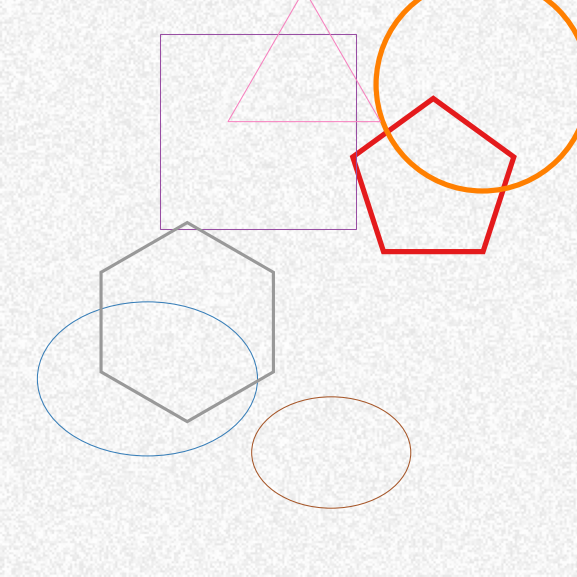[{"shape": "pentagon", "thickness": 2.5, "radius": 0.73, "center": [0.75, 0.682]}, {"shape": "oval", "thickness": 0.5, "radius": 0.95, "center": [0.255, 0.343]}, {"shape": "square", "thickness": 0.5, "radius": 0.85, "center": [0.447, 0.771]}, {"shape": "circle", "thickness": 2.5, "radius": 0.92, "center": [0.836, 0.853]}, {"shape": "oval", "thickness": 0.5, "radius": 0.69, "center": [0.574, 0.216]}, {"shape": "triangle", "thickness": 0.5, "radius": 0.76, "center": [0.527, 0.865]}, {"shape": "hexagon", "thickness": 1.5, "radius": 0.86, "center": [0.324, 0.441]}]